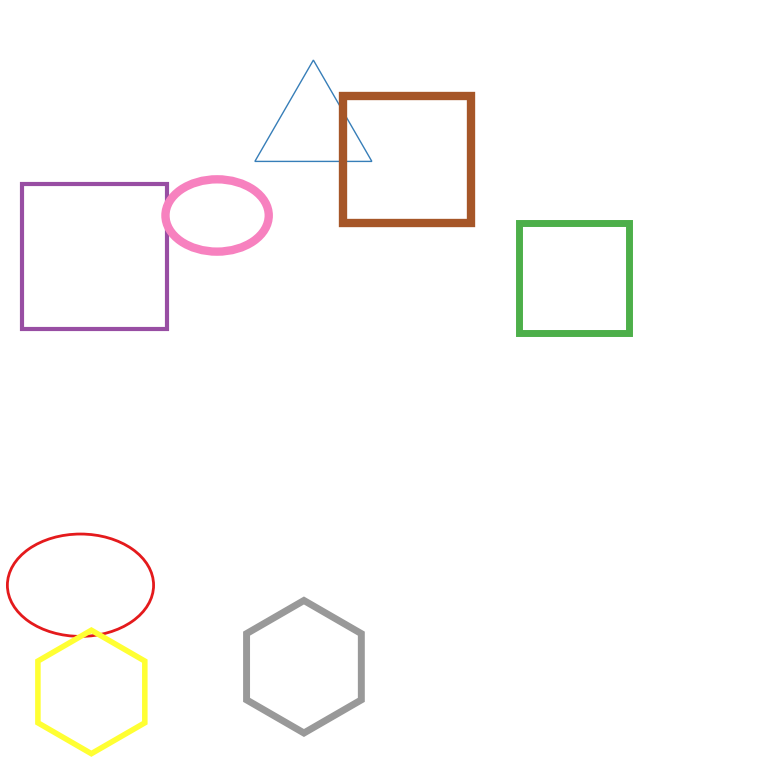[{"shape": "oval", "thickness": 1, "radius": 0.47, "center": [0.105, 0.24]}, {"shape": "triangle", "thickness": 0.5, "radius": 0.44, "center": [0.407, 0.834]}, {"shape": "square", "thickness": 2.5, "radius": 0.36, "center": [0.745, 0.639]}, {"shape": "square", "thickness": 1.5, "radius": 0.47, "center": [0.123, 0.667]}, {"shape": "hexagon", "thickness": 2, "radius": 0.4, "center": [0.119, 0.101]}, {"shape": "square", "thickness": 3, "radius": 0.41, "center": [0.529, 0.793]}, {"shape": "oval", "thickness": 3, "radius": 0.34, "center": [0.282, 0.72]}, {"shape": "hexagon", "thickness": 2.5, "radius": 0.43, "center": [0.395, 0.134]}]